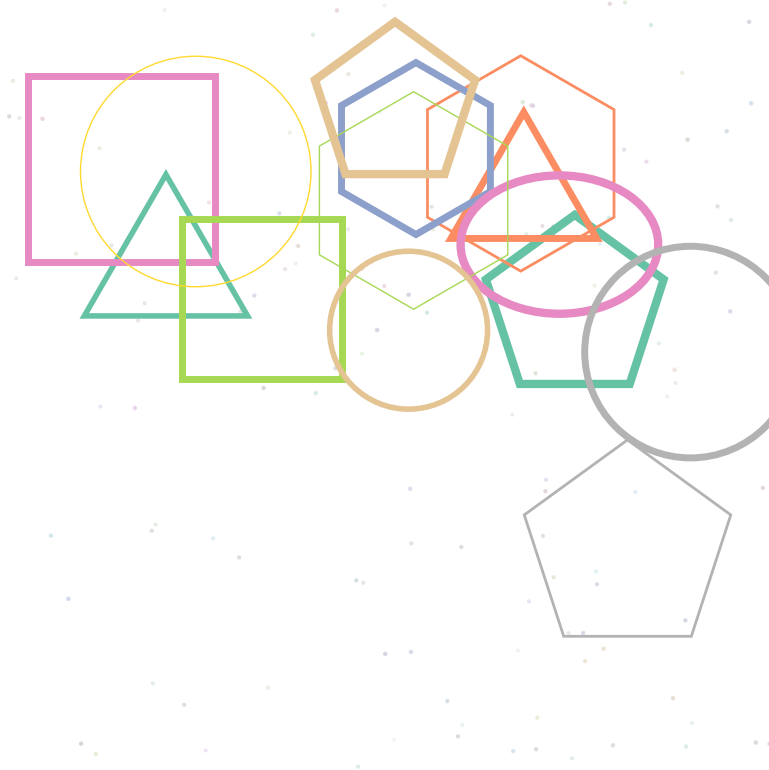[{"shape": "pentagon", "thickness": 3, "radius": 0.61, "center": [0.746, 0.6]}, {"shape": "triangle", "thickness": 2, "radius": 0.61, "center": [0.216, 0.651]}, {"shape": "hexagon", "thickness": 1, "radius": 0.7, "center": [0.676, 0.788]}, {"shape": "triangle", "thickness": 2.5, "radius": 0.55, "center": [0.68, 0.745]}, {"shape": "hexagon", "thickness": 2.5, "radius": 0.56, "center": [0.54, 0.807]}, {"shape": "oval", "thickness": 3, "radius": 0.64, "center": [0.726, 0.682]}, {"shape": "square", "thickness": 2.5, "radius": 0.6, "center": [0.158, 0.78]}, {"shape": "square", "thickness": 2.5, "radius": 0.52, "center": [0.341, 0.612]}, {"shape": "hexagon", "thickness": 0.5, "radius": 0.71, "center": [0.537, 0.74]}, {"shape": "circle", "thickness": 0.5, "radius": 0.75, "center": [0.254, 0.777]}, {"shape": "circle", "thickness": 2, "radius": 0.51, "center": [0.531, 0.571]}, {"shape": "pentagon", "thickness": 3, "radius": 0.55, "center": [0.513, 0.862]}, {"shape": "circle", "thickness": 2.5, "radius": 0.69, "center": [0.897, 0.543]}, {"shape": "pentagon", "thickness": 1, "radius": 0.71, "center": [0.815, 0.288]}]